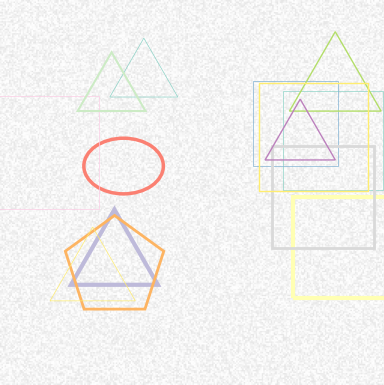[{"shape": "triangle", "thickness": 0.5, "radius": 0.51, "center": [0.374, 0.799]}, {"shape": "square", "thickness": 0.5, "radius": 0.65, "center": [0.864, 0.635]}, {"shape": "square", "thickness": 3, "radius": 0.66, "center": [0.893, 0.357]}, {"shape": "triangle", "thickness": 3, "radius": 0.65, "center": [0.297, 0.325]}, {"shape": "oval", "thickness": 2.5, "radius": 0.52, "center": [0.321, 0.569]}, {"shape": "square", "thickness": 0.5, "radius": 0.55, "center": [0.769, 0.68]}, {"shape": "pentagon", "thickness": 2, "radius": 0.67, "center": [0.297, 0.306]}, {"shape": "triangle", "thickness": 1, "radius": 0.69, "center": [0.871, 0.78]}, {"shape": "square", "thickness": 0.5, "radius": 0.73, "center": [0.111, 0.604]}, {"shape": "square", "thickness": 2, "radius": 0.66, "center": [0.839, 0.487]}, {"shape": "triangle", "thickness": 1, "radius": 0.53, "center": [0.78, 0.637]}, {"shape": "triangle", "thickness": 1.5, "radius": 0.51, "center": [0.29, 0.763]}, {"shape": "square", "thickness": 1, "radius": 0.7, "center": [0.815, 0.644]}, {"shape": "triangle", "thickness": 0.5, "radius": 0.64, "center": [0.241, 0.282]}]